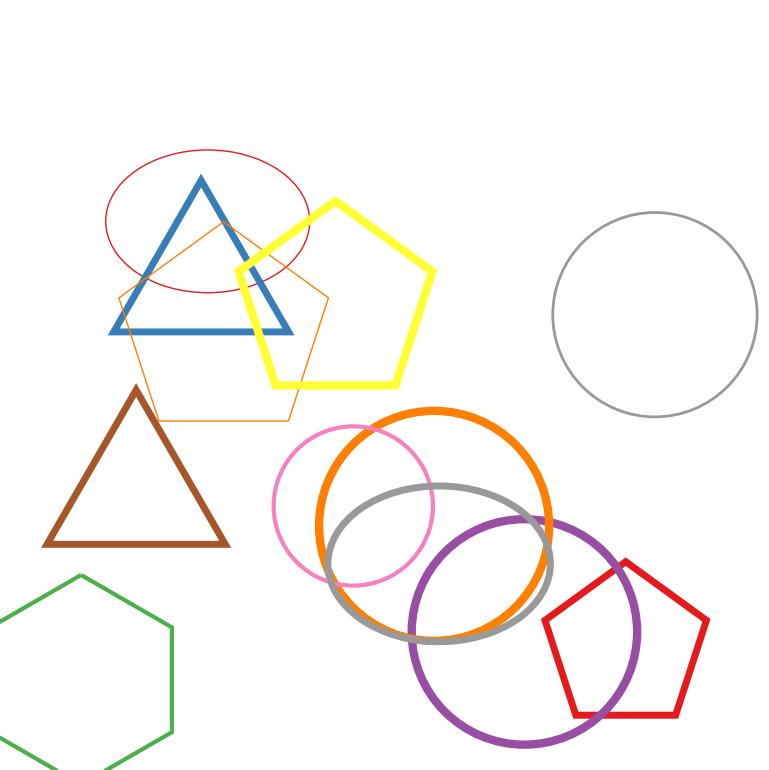[{"shape": "oval", "thickness": 0.5, "radius": 0.66, "center": [0.27, 0.713]}, {"shape": "pentagon", "thickness": 2.5, "radius": 0.55, "center": [0.813, 0.16]}, {"shape": "triangle", "thickness": 2.5, "radius": 0.66, "center": [0.261, 0.635]}, {"shape": "hexagon", "thickness": 1.5, "radius": 0.68, "center": [0.105, 0.117]}, {"shape": "circle", "thickness": 3, "radius": 0.73, "center": [0.681, 0.179]}, {"shape": "pentagon", "thickness": 0.5, "radius": 0.72, "center": [0.29, 0.569]}, {"shape": "circle", "thickness": 3, "radius": 0.75, "center": [0.564, 0.317]}, {"shape": "pentagon", "thickness": 3, "radius": 0.66, "center": [0.436, 0.607]}, {"shape": "triangle", "thickness": 2.5, "radius": 0.67, "center": [0.177, 0.36]}, {"shape": "circle", "thickness": 1.5, "radius": 0.52, "center": [0.459, 0.343]}, {"shape": "oval", "thickness": 2.5, "radius": 0.72, "center": [0.57, 0.268]}, {"shape": "circle", "thickness": 1, "radius": 0.66, "center": [0.851, 0.591]}]